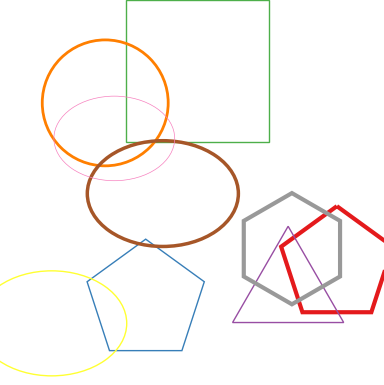[{"shape": "pentagon", "thickness": 3, "radius": 0.76, "center": [0.875, 0.312]}, {"shape": "pentagon", "thickness": 1, "radius": 0.8, "center": [0.378, 0.219]}, {"shape": "square", "thickness": 1, "radius": 0.92, "center": [0.513, 0.815]}, {"shape": "triangle", "thickness": 1, "radius": 0.83, "center": [0.748, 0.246]}, {"shape": "circle", "thickness": 2, "radius": 0.82, "center": [0.273, 0.733]}, {"shape": "oval", "thickness": 1, "radius": 0.97, "center": [0.134, 0.16]}, {"shape": "oval", "thickness": 2.5, "radius": 0.98, "center": [0.423, 0.497]}, {"shape": "oval", "thickness": 0.5, "radius": 0.78, "center": [0.297, 0.64]}, {"shape": "hexagon", "thickness": 3, "radius": 0.72, "center": [0.758, 0.354]}]